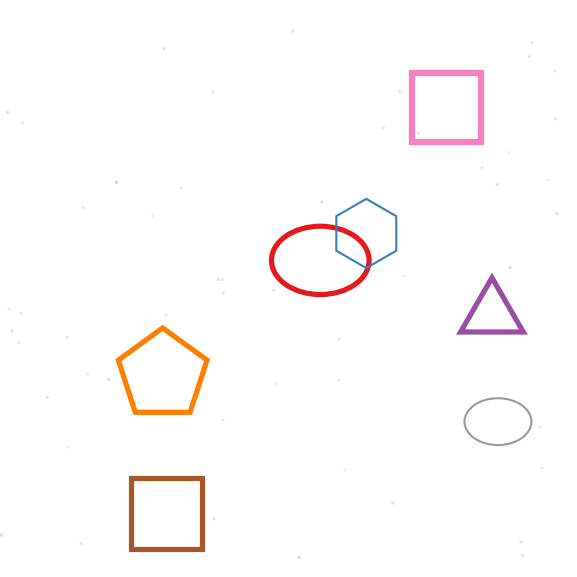[{"shape": "oval", "thickness": 2.5, "radius": 0.42, "center": [0.555, 0.548]}, {"shape": "hexagon", "thickness": 1, "radius": 0.3, "center": [0.634, 0.595]}, {"shape": "triangle", "thickness": 2.5, "radius": 0.31, "center": [0.852, 0.456]}, {"shape": "pentagon", "thickness": 2.5, "radius": 0.4, "center": [0.282, 0.351]}, {"shape": "square", "thickness": 2.5, "radius": 0.31, "center": [0.289, 0.11]}, {"shape": "square", "thickness": 3, "radius": 0.3, "center": [0.773, 0.813]}, {"shape": "oval", "thickness": 1, "radius": 0.29, "center": [0.862, 0.269]}]